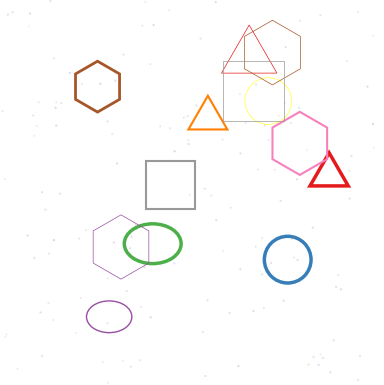[{"shape": "triangle", "thickness": 0.5, "radius": 0.42, "center": [0.647, 0.852]}, {"shape": "triangle", "thickness": 2.5, "radius": 0.29, "center": [0.855, 0.546]}, {"shape": "circle", "thickness": 2.5, "radius": 0.3, "center": [0.747, 0.326]}, {"shape": "oval", "thickness": 2.5, "radius": 0.37, "center": [0.397, 0.367]}, {"shape": "oval", "thickness": 1, "radius": 0.29, "center": [0.284, 0.177]}, {"shape": "hexagon", "thickness": 0.5, "radius": 0.42, "center": [0.314, 0.358]}, {"shape": "triangle", "thickness": 1.5, "radius": 0.29, "center": [0.54, 0.693]}, {"shape": "circle", "thickness": 0.5, "radius": 0.3, "center": [0.697, 0.738]}, {"shape": "hexagon", "thickness": 0.5, "radius": 0.42, "center": [0.708, 0.863]}, {"shape": "hexagon", "thickness": 2, "radius": 0.33, "center": [0.253, 0.775]}, {"shape": "hexagon", "thickness": 1.5, "radius": 0.41, "center": [0.779, 0.628]}, {"shape": "square", "thickness": 1.5, "radius": 0.32, "center": [0.444, 0.52]}, {"shape": "square", "thickness": 0.5, "radius": 0.39, "center": [0.659, 0.764]}]